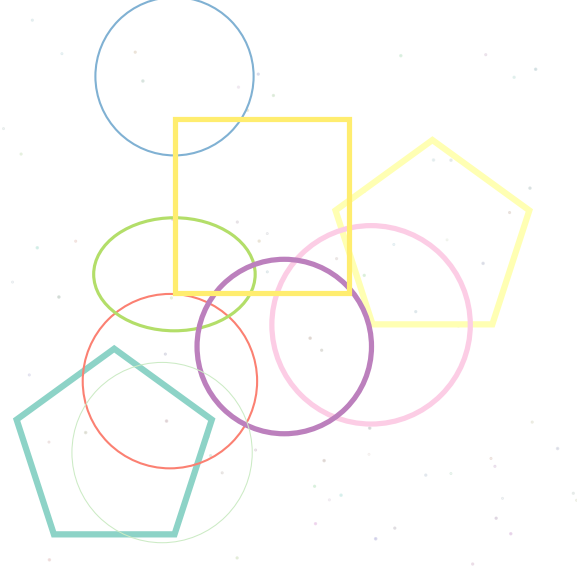[{"shape": "pentagon", "thickness": 3, "radius": 0.89, "center": [0.198, 0.218]}, {"shape": "pentagon", "thickness": 3, "radius": 0.88, "center": [0.749, 0.58]}, {"shape": "circle", "thickness": 1, "radius": 0.76, "center": [0.294, 0.339]}, {"shape": "circle", "thickness": 1, "radius": 0.68, "center": [0.302, 0.867]}, {"shape": "oval", "thickness": 1.5, "radius": 0.7, "center": [0.302, 0.524]}, {"shape": "circle", "thickness": 2.5, "radius": 0.86, "center": [0.643, 0.437]}, {"shape": "circle", "thickness": 2.5, "radius": 0.76, "center": [0.492, 0.399]}, {"shape": "circle", "thickness": 0.5, "radius": 0.78, "center": [0.281, 0.215]}, {"shape": "square", "thickness": 2.5, "radius": 0.75, "center": [0.454, 0.642]}]